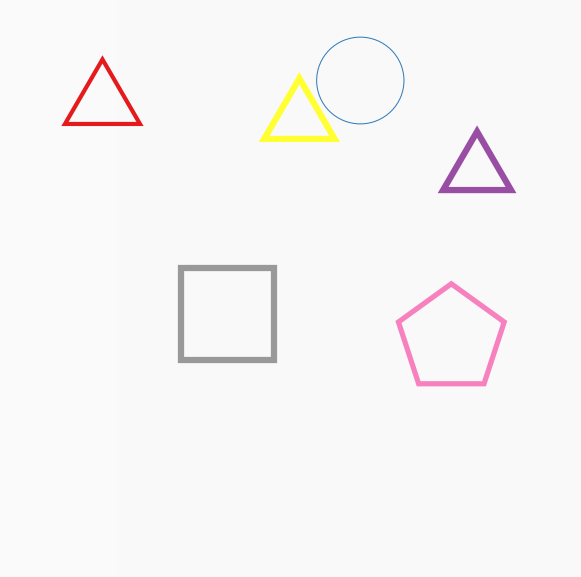[{"shape": "triangle", "thickness": 2, "radius": 0.37, "center": [0.176, 0.822]}, {"shape": "circle", "thickness": 0.5, "radius": 0.38, "center": [0.62, 0.86]}, {"shape": "triangle", "thickness": 3, "radius": 0.34, "center": [0.821, 0.704]}, {"shape": "triangle", "thickness": 3, "radius": 0.35, "center": [0.515, 0.794]}, {"shape": "pentagon", "thickness": 2.5, "radius": 0.48, "center": [0.776, 0.412]}, {"shape": "square", "thickness": 3, "radius": 0.4, "center": [0.391, 0.455]}]